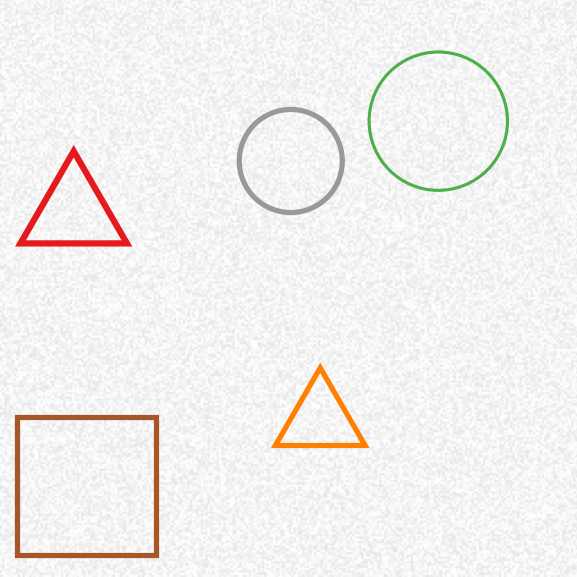[{"shape": "triangle", "thickness": 3, "radius": 0.53, "center": [0.128, 0.631]}, {"shape": "circle", "thickness": 1.5, "radius": 0.6, "center": [0.759, 0.789]}, {"shape": "triangle", "thickness": 2.5, "radius": 0.45, "center": [0.555, 0.273]}, {"shape": "square", "thickness": 2.5, "radius": 0.6, "center": [0.149, 0.158]}, {"shape": "circle", "thickness": 2.5, "radius": 0.45, "center": [0.504, 0.72]}]